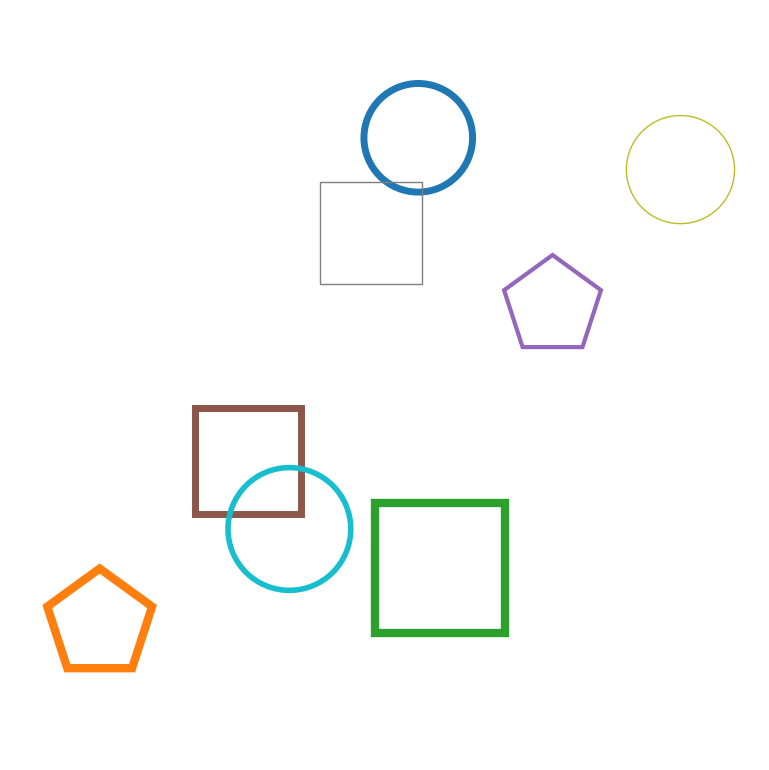[{"shape": "circle", "thickness": 2.5, "radius": 0.35, "center": [0.543, 0.821]}, {"shape": "pentagon", "thickness": 3, "radius": 0.36, "center": [0.129, 0.19]}, {"shape": "square", "thickness": 3, "radius": 0.42, "center": [0.572, 0.262]}, {"shape": "pentagon", "thickness": 1.5, "radius": 0.33, "center": [0.718, 0.603]}, {"shape": "square", "thickness": 2.5, "radius": 0.34, "center": [0.322, 0.401]}, {"shape": "square", "thickness": 0.5, "radius": 0.33, "center": [0.482, 0.698]}, {"shape": "circle", "thickness": 0.5, "radius": 0.35, "center": [0.884, 0.78]}, {"shape": "circle", "thickness": 2, "radius": 0.4, "center": [0.376, 0.313]}]